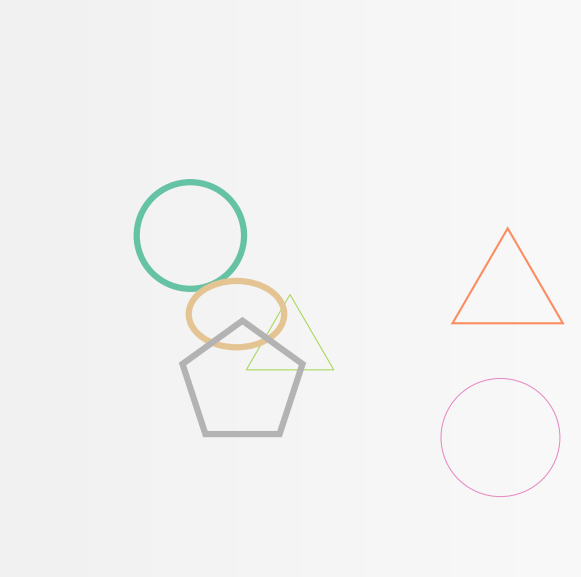[{"shape": "circle", "thickness": 3, "radius": 0.46, "center": [0.328, 0.591]}, {"shape": "triangle", "thickness": 1, "radius": 0.55, "center": [0.873, 0.494]}, {"shape": "circle", "thickness": 0.5, "radius": 0.51, "center": [0.861, 0.241]}, {"shape": "triangle", "thickness": 0.5, "radius": 0.43, "center": [0.499, 0.402]}, {"shape": "oval", "thickness": 3, "radius": 0.41, "center": [0.407, 0.455]}, {"shape": "pentagon", "thickness": 3, "radius": 0.54, "center": [0.417, 0.335]}]